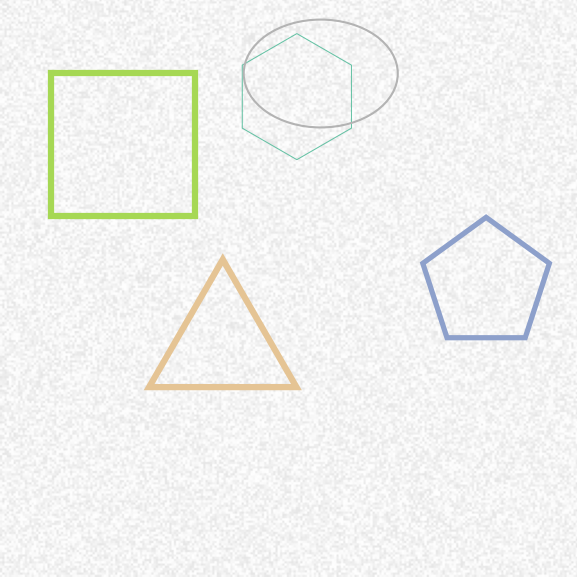[{"shape": "hexagon", "thickness": 0.5, "radius": 0.55, "center": [0.514, 0.832]}, {"shape": "pentagon", "thickness": 2.5, "radius": 0.58, "center": [0.842, 0.508]}, {"shape": "square", "thickness": 3, "radius": 0.62, "center": [0.213, 0.749]}, {"shape": "triangle", "thickness": 3, "radius": 0.74, "center": [0.386, 0.402]}, {"shape": "oval", "thickness": 1, "radius": 0.67, "center": [0.555, 0.872]}]